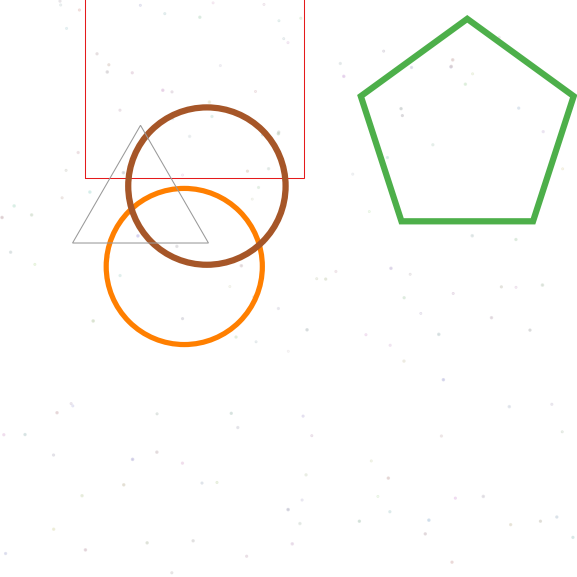[{"shape": "square", "thickness": 0.5, "radius": 0.95, "center": [0.336, 0.881]}, {"shape": "pentagon", "thickness": 3, "radius": 0.97, "center": [0.809, 0.773]}, {"shape": "circle", "thickness": 2.5, "radius": 0.68, "center": [0.319, 0.538]}, {"shape": "circle", "thickness": 3, "radius": 0.68, "center": [0.358, 0.677]}, {"shape": "triangle", "thickness": 0.5, "radius": 0.68, "center": [0.243, 0.646]}]